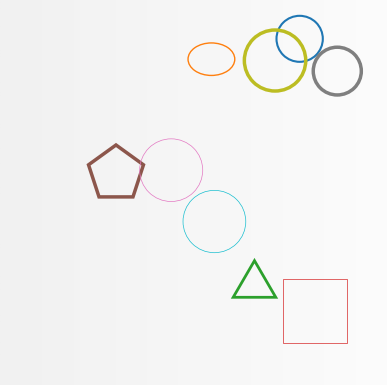[{"shape": "circle", "thickness": 1.5, "radius": 0.3, "center": [0.773, 0.899]}, {"shape": "oval", "thickness": 1, "radius": 0.3, "center": [0.546, 0.846]}, {"shape": "triangle", "thickness": 2, "radius": 0.32, "center": [0.657, 0.26]}, {"shape": "square", "thickness": 0.5, "radius": 0.42, "center": [0.813, 0.193]}, {"shape": "pentagon", "thickness": 2.5, "radius": 0.37, "center": [0.299, 0.549]}, {"shape": "circle", "thickness": 0.5, "radius": 0.41, "center": [0.442, 0.558]}, {"shape": "circle", "thickness": 2.5, "radius": 0.31, "center": [0.87, 0.815]}, {"shape": "circle", "thickness": 2.5, "radius": 0.4, "center": [0.71, 0.843]}, {"shape": "circle", "thickness": 0.5, "radius": 0.4, "center": [0.553, 0.425]}]